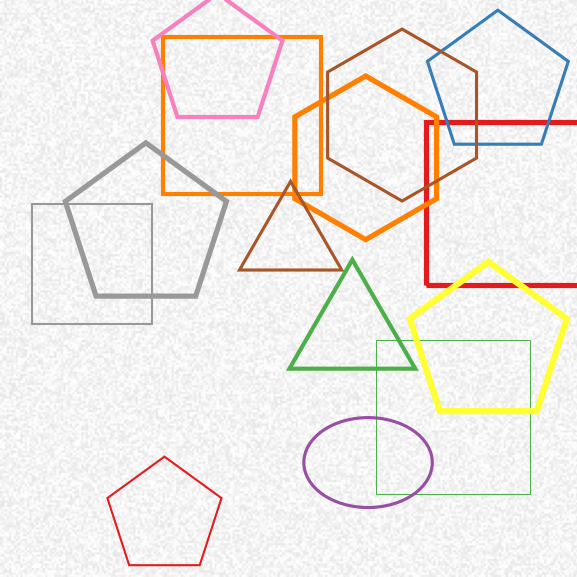[{"shape": "pentagon", "thickness": 1, "radius": 0.52, "center": [0.285, 0.104]}, {"shape": "square", "thickness": 2.5, "radius": 0.71, "center": [0.879, 0.647]}, {"shape": "pentagon", "thickness": 1.5, "radius": 0.64, "center": [0.862, 0.853]}, {"shape": "triangle", "thickness": 2, "radius": 0.63, "center": [0.61, 0.424]}, {"shape": "square", "thickness": 0.5, "radius": 0.67, "center": [0.784, 0.276]}, {"shape": "oval", "thickness": 1.5, "radius": 0.56, "center": [0.637, 0.198]}, {"shape": "square", "thickness": 2, "radius": 0.68, "center": [0.419, 0.799]}, {"shape": "hexagon", "thickness": 2.5, "radius": 0.71, "center": [0.633, 0.726]}, {"shape": "pentagon", "thickness": 3, "radius": 0.71, "center": [0.846, 0.403]}, {"shape": "hexagon", "thickness": 1.5, "radius": 0.74, "center": [0.696, 0.8]}, {"shape": "triangle", "thickness": 1.5, "radius": 0.51, "center": [0.503, 0.583]}, {"shape": "pentagon", "thickness": 2, "radius": 0.59, "center": [0.377, 0.892]}, {"shape": "square", "thickness": 1, "radius": 0.52, "center": [0.159, 0.542]}, {"shape": "pentagon", "thickness": 2.5, "radius": 0.73, "center": [0.253, 0.605]}]